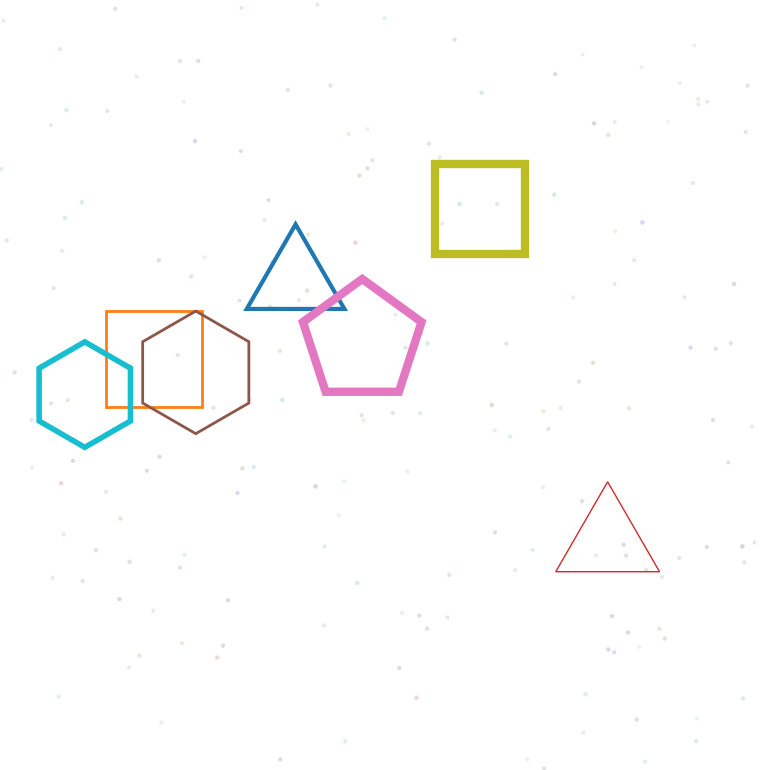[{"shape": "triangle", "thickness": 1.5, "radius": 0.37, "center": [0.384, 0.635]}, {"shape": "square", "thickness": 1, "radius": 0.31, "center": [0.2, 0.534]}, {"shape": "triangle", "thickness": 0.5, "radius": 0.39, "center": [0.789, 0.296]}, {"shape": "hexagon", "thickness": 1, "radius": 0.4, "center": [0.254, 0.516]}, {"shape": "pentagon", "thickness": 3, "radius": 0.4, "center": [0.47, 0.557]}, {"shape": "square", "thickness": 3, "radius": 0.29, "center": [0.623, 0.729]}, {"shape": "hexagon", "thickness": 2, "radius": 0.34, "center": [0.11, 0.488]}]